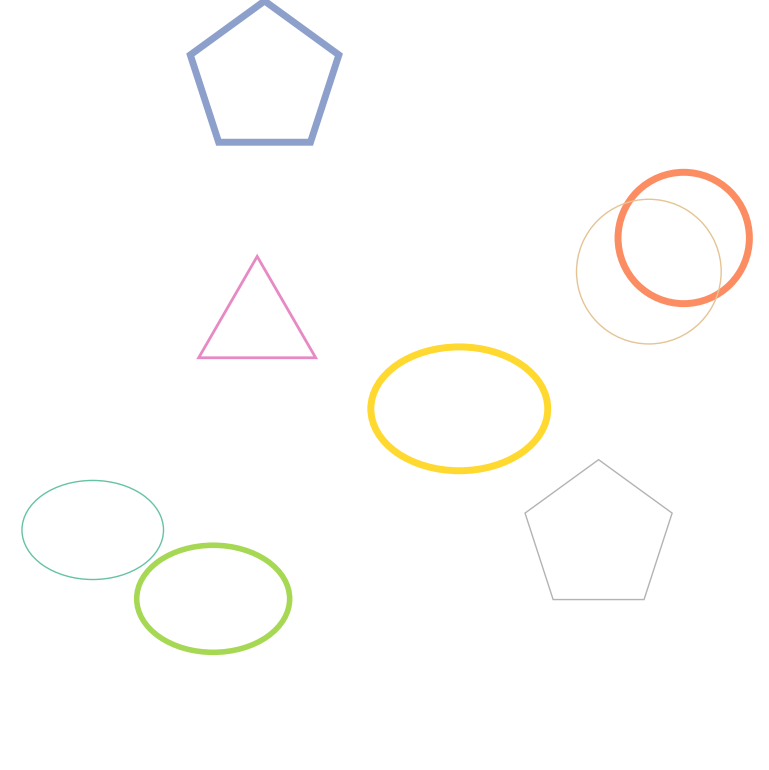[{"shape": "oval", "thickness": 0.5, "radius": 0.46, "center": [0.12, 0.312]}, {"shape": "circle", "thickness": 2.5, "radius": 0.43, "center": [0.888, 0.691]}, {"shape": "pentagon", "thickness": 2.5, "radius": 0.51, "center": [0.344, 0.897]}, {"shape": "triangle", "thickness": 1, "radius": 0.44, "center": [0.334, 0.579]}, {"shape": "oval", "thickness": 2, "radius": 0.5, "center": [0.277, 0.222]}, {"shape": "oval", "thickness": 2.5, "radius": 0.57, "center": [0.596, 0.469]}, {"shape": "circle", "thickness": 0.5, "radius": 0.47, "center": [0.843, 0.647]}, {"shape": "pentagon", "thickness": 0.5, "radius": 0.5, "center": [0.777, 0.303]}]